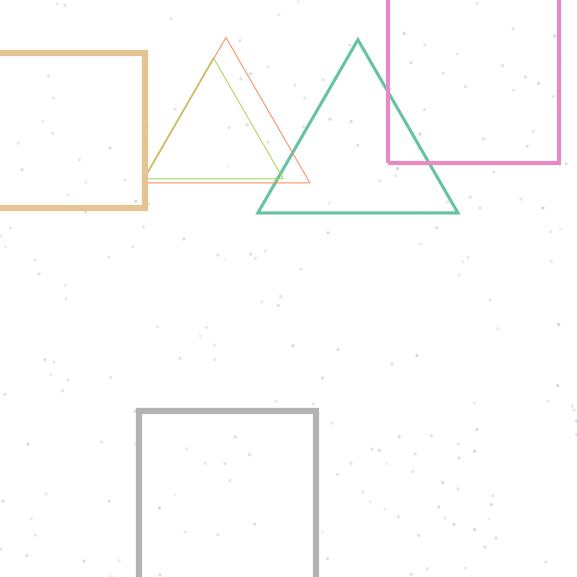[{"shape": "triangle", "thickness": 1.5, "radius": 1.0, "center": [0.62, 0.73]}, {"shape": "triangle", "thickness": 0.5, "radius": 0.84, "center": [0.391, 0.766]}, {"shape": "square", "thickness": 2, "radius": 0.74, "center": [0.82, 0.865]}, {"shape": "triangle", "thickness": 0.5, "radius": 0.7, "center": [0.369, 0.759]}, {"shape": "square", "thickness": 3, "radius": 0.67, "center": [0.116, 0.773]}, {"shape": "square", "thickness": 3, "radius": 0.76, "center": [0.394, 0.135]}]